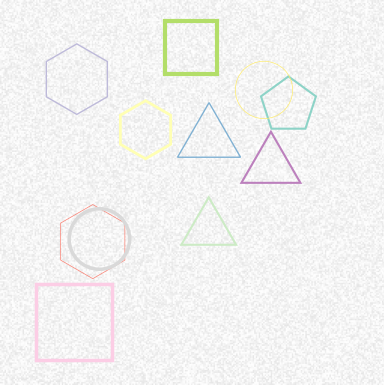[{"shape": "pentagon", "thickness": 1.5, "radius": 0.38, "center": [0.749, 0.726]}, {"shape": "hexagon", "thickness": 2, "radius": 0.38, "center": [0.378, 0.663]}, {"shape": "hexagon", "thickness": 1, "radius": 0.46, "center": [0.2, 0.794]}, {"shape": "hexagon", "thickness": 0.5, "radius": 0.48, "center": [0.241, 0.372]}, {"shape": "triangle", "thickness": 1, "radius": 0.47, "center": [0.543, 0.639]}, {"shape": "square", "thickness": 3, "radius": 0.34, "center": [0.496, 0.877]}, {"shape": "square", "thickness": 2.5, "radius": 0.5, "center": [0.193, 0.163]}, {"shape": "circle", "thickness": 2.5, "radius": 0.39, "center": [0.258, 0.379]}, {"shape": "triangle", "thickness": 1.5, "radius": 0.44, "center": [0.704, 0.569]}, {"shape": "triangle", "thickness": 1.5, "radius": 0.41, "center": [0.542, 0.405]}, {"shape": "circle", "thickness": 0.5, "radius": 0.37, "center": [0.686, 0.766]}]